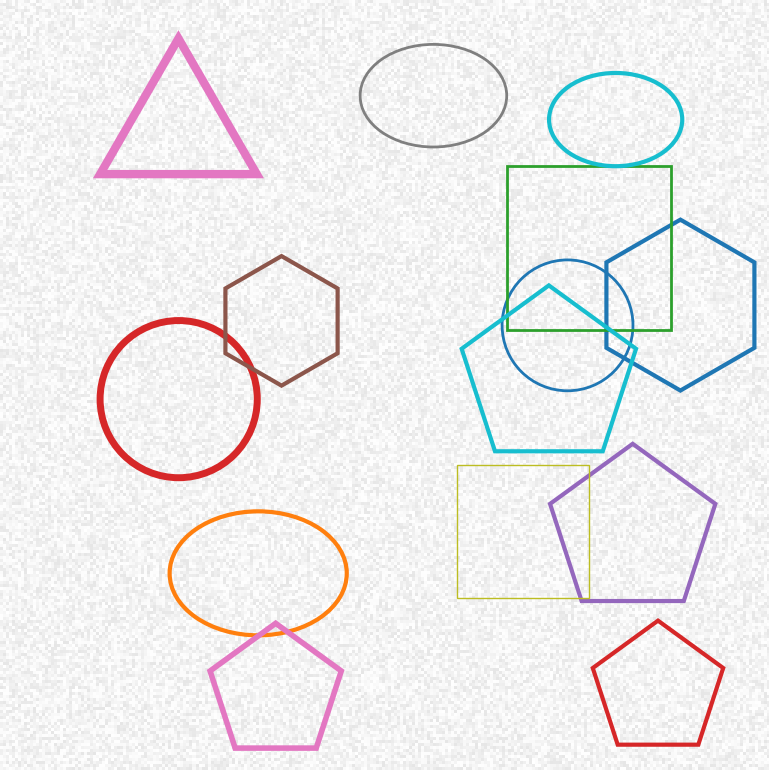[{"shape": "circle", "thickness": 1, "radius": 0.42, "center": [0.737, 0.577]}, {"shape": "hexagon", "thickness": 1.5, "radius": 0.55, "center": [0.884, 0.604]}, {"shape": "oval", "thickness": 1.5, "radius": 0.58, "center": [0.335, 0.255]}, {"shape": "square", "thickness": 1, "radius": 0.53, "center": [0.765, 0.677]}, {"shape": "pentagon", "thickness": 1.5, "radius": 0.45, "center": [0.855, 0.105]}, {"shape": "circle", "thickness": 2.5, "radius": 0.51, "center": [0.232, 0.482]}, {"shape": "pentagon", "thickness": 1.5, "radius": 0.56, "center": [0.822, 0.311]}, {"shape": "hexagon", "thickness": 1.5, "radius": 0.42, "center": [0.366, 0.583]}, {"shape": "triangle", "thickness": 3, "radius": 0.59, "center": [0.232, 0.833]}, {"shape": "pentagon", "thickness": 2, "radius": 0.45, "center": [0.358, 0.101]}, {"shape": "oval", "thickness": 1, "radius": 0.48, "center": [0.563, 0.876]}, {"shape": "square", "thickness": 0.5, "radius": 0.43, "center": [0.679, 0.31]}, {"shape": "pentagon", "thickness": 1.5, "radius": 0.6, "center": [0.713, 0.51]}, {"shape": "oval", "thickness": 1.5, "radius": 0.43, "center": [0.8, 0.845]}]